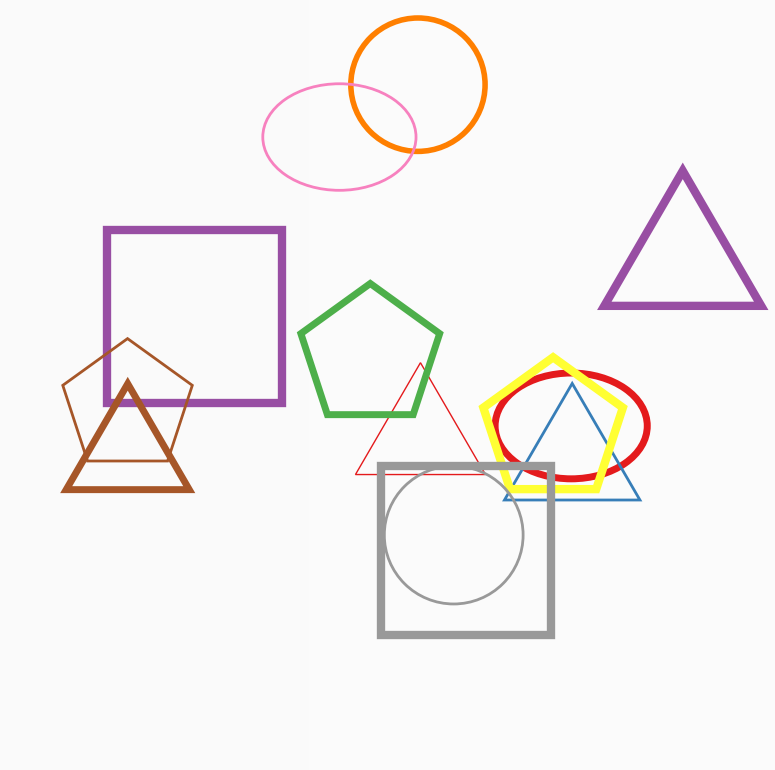[{"shape": "oval", "thickness": 2.5, "radius": 0.49, "center": [0.737, 0.447]}, {"shape": "triangle", "thickness": 0.5, "radius": 0.48, "center": [0.543, 0.432]}, {"shape": "triangle", "thickness": 1, "radius": 0.5, "center": [0.738, 0.401]}, {"shape": "pentagon", "thickness": 2.5, "radius": 0.47, "center": [0.478, 0.538]}, {"shape": "square", "thickness": 3, "radius": 0.56, "center": [0.251, 0.589]}, {"shape": "triangle", "thickness": 3, "radius": 0.58, "center": [0.881, 0.661]}, {"shape": "circle", "thickness": 2, "radius": 0.43, "center": [0.539, 0.89]}, {"shape": "pentagon", "thickness": 3, "radius": 0.47, "center": [0.714, 0.441]}, {"shape": "triangle", "thickness": 2.5, "radius": 0.46, "center": [0.165, 0.41]}, {"shape": "pentagon", "thickness": 1, "radius": 0.44, "center": [0.165, 0.472]}, {"shape": "oval", "thickness": 1, "radius": 0.49, "center": [0.438, 0.822]}, {"shape": "square", "thickness": 3, "radius": 0.55, "center": [0.601, 0.285]}, {"shape": "circle", "thickness": 1, "radius": 0.45, "center": [0.585, 0.305]}]